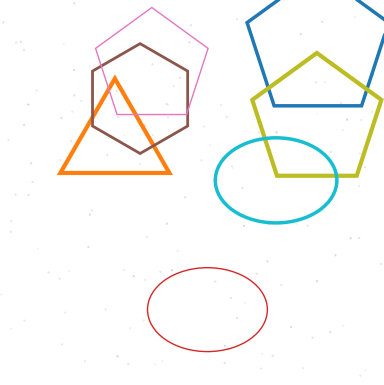[{"shape": "pentagon", "thickness": 2.5, "radius": 0.97, "center": [0.826, 0.881]}, {"shape": "triangle", "thickness": 3, "radius": 0.82, "center": [0.298, 0.632]}, {"shape": "oval", "thickness": 1, "radius": 0.78, "center": [0.539, 0.196]}, {"shape": "hexagon", "thickness": 2, "radius": 0.71, "center": [0.364, 0.744]}, {"shape": "pentagon", "thickness": 1, "radius": 0.77, "center": [0.394, 0.827]}, {"shape": "pentagon", "thickness": 3, "radius": 0.88, "center": [0.823, 0.686]}, {"shape": "oval", "thickness": 2.5, "radius": 0.79, "center": [0.717, 0.532]}]